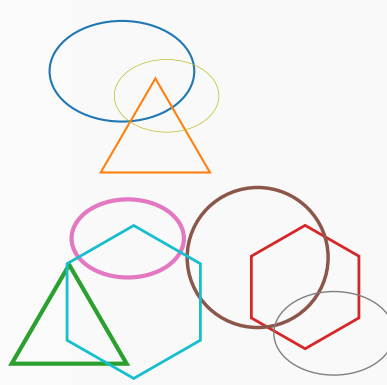[{"shape": "oval", "thickness": 1.5, "radius": 0.93, "center": [0.315, 0.815]}, {"shape": "triangle", "thickness": 1.5, "radius": 0.81, "center": [0.401, 0.633]}, {"shape": "triangle", "thickness": 3, "radius": 0.86, "center": [0.179, 0.141]}, {"shape": "hexagon", "thickness": 2, "radius": 0.8, "center": [0.787, 0.254]}, {"shape": "circle", "thickness": 2.5, "radius": 0.91, "center": [0.665, 0.331]}, {"shape": "oval", "thickness": 3, "radius": 0.72, "center": [0.33, 0.381]}, {"shape": "oval", "thickness": 1, "radius": 0.78, "center": [0.862, 0.134]}, {"shape": "oval", "thickness": 0.5, "radius": 0.67, "center": [0.43, 0.751]}, {"shape": "hexagon", "thickness": 2, "radius": 0.99, "center": [0.345, 0.216]}]